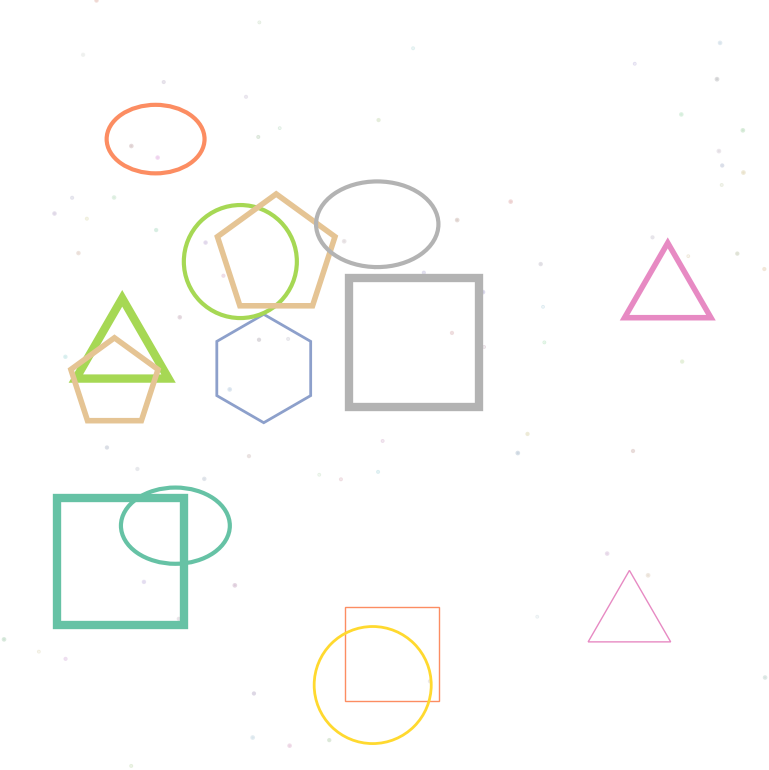[{"shape": "oval", "thickness": 1.5, "radius": 0.35, "center": [0.228, 0.317]}, {"shape": "square", "thickness": 3, "radius": 0.41, "center": [0.156, 0.271]}, {"shape": "oval", "thickness": 1.5, "radius": 0.32, "center": [0.202, 0.819]}, {"shape": "square", "thickness": 0.5, "radius": 0.31, "center": [0.509, 0.15]}, {"shape": "hexagon", "thickness": 1, "radius": 0.35, "center": [0.343, 0.521]}, {"shape": "triangle", "thickness": 2, "radius": 0.32, "center": [0.867, 0.62]}, {"shape": "triangle", "thickness": 0.5, "radius": 0.31, "center": [0.817, 0.197]}, {"shape": "circle", "thickness": 1.5, "radius": 0.37, "center": [0.312, 0.66]}, {"shape": "triangle", "thickness": 3, "radius": 0.35, "center": [0.159, 0.543]}, {"shape": "circle", "thickness": 1, "radius": 0.38, "center": [0.484, 0.11]}, {"shape": "pentagon", "thickness": 2, "radius": 0.4, "center": [0.359, 0.668]}, {"shape": "pentagon", "thickness": 2, "radius": 0.3, "center": [0.149, 0.502]}, {"shape": "square", "thickness": 3, "radius": 0.42, "center": [0.538, 0.555]}, {"shape": "oval", "thickness": 1.5, "radius": 0.4, "center": [0.49, 0.709]}]